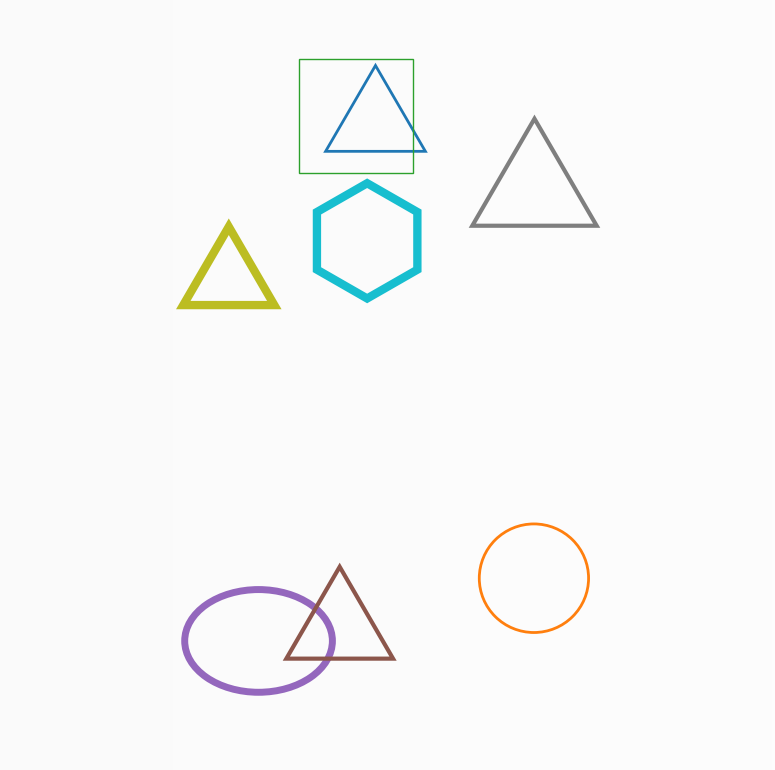[{"shape": "triangle", "thickness": 1, "radius": 0.37, "center": [0.485, 0.841]}, {"shape": "circle", "thickness": 1, "radius": 0.35, "center": [0.689, 0.249]}, {"shape": "square", "thickness": 0.5, "radius": 0.37, "center": [0.459, 0.85]}, {"shape": "oval", "thickness": 2.5, "radius": 0.48, "center": [0.334, 0.168]}, {"shape": "triangle", "thickness": 1.5, "radius": 0.4, "center": [0.438, 0.184]}, {"shape": "triangle", "thickness": 1.5, "radius": 0.46, "center": [0.69, 0.753]}, {"shape": "triangle", "thickness": 3, "radius": 0.34, "center": [0.295, 0.638]}, {"shape": "hexagon", "thickness": 3, "radius": 0.37, "center": [0.474, 0.687]}]